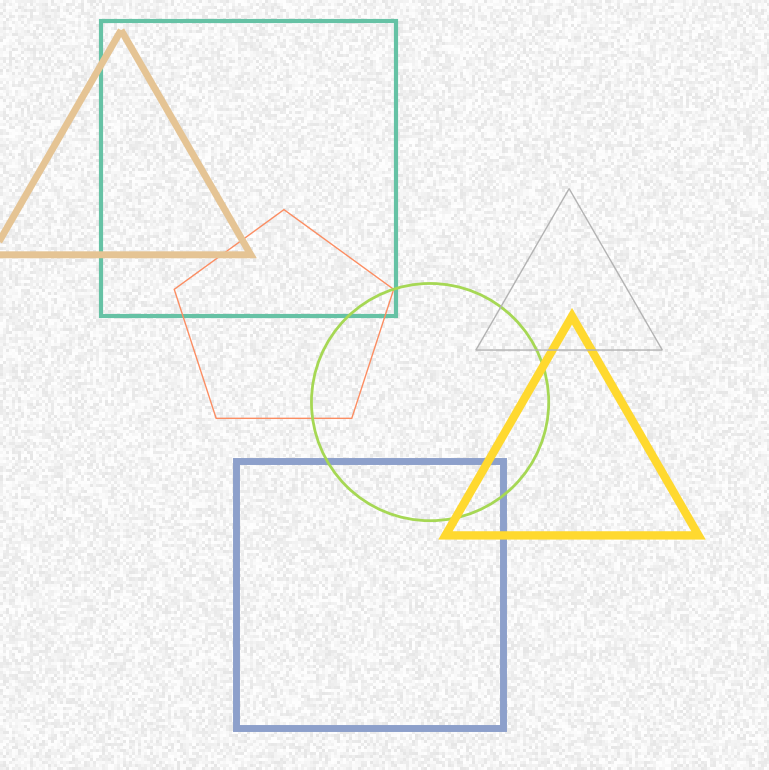[{"shape": "square", "thickness": 1.5, "radius": 0.96, "center": [0.323, 0.781]}, {"shape": "pentagon", "thickness": 0.5, "radius": 0.75, "center": [0.369, 0.578]}, {"shape": "square", "thickness": 2.5, "radius": 0.87, "center": [0.48, 0.228]}, {"shape": "circle", "thickness": 1, "radius": 0.77, "center": [0.559, 0.478]}, {"shape": "triangle", "thickness": 3, "radius": 0.95, "center": [0.743, 0.4]}, {"shape": "triangle", "thickness": 2.5, "radius": 0.97, "center": [0.157, 0.766]}, {"shape": "triangle", "thickness": 0.5, "radius": 0.7, "center": [0.739, 0.615]}]